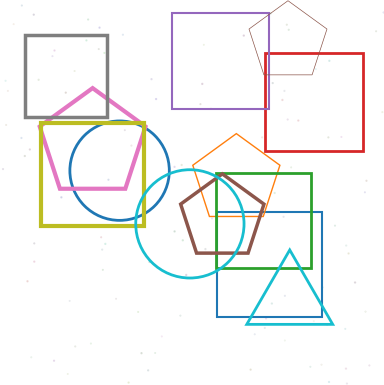[{"shape": "square", "thickness": 1.5, "radius": 0.69, "center": [0.7, 0.313]}, {"shape": "circle", "thickness": 2, "radius": 0.65, "center": [0.311, 0.557]}, {"shape": "pentagon", "thickness": 1, "radius": 0.59, "center": [0.614, 0.534]}, {"shape": "square", "thickness": 2, "radius": 0.61, "center": [0.684, 0.427]}, {"shape": "square", "thickness": 2, "radius": 0.64, "center": [0.816, 0.735]}, {"shape": "square", "thickness": 1.5, "radius": 0.63, "center": [0.573, 0.842]}, {"shape": "pentagon", "thickness": 2.5, "radius": 0.57, "center": [0.577, 0.435]}, {"shape": "pentagon", "thickness": 0.5, "radius": 0.53, "center": [0.748, 0.892]}, {"shape": "pentagon", "thickness": 3, "radius": 0.72, "center": [0.241, 0.627]}, {"shape": "square", "thickness": 2.5, "radius": 0.53, "center": [0.172, 0.802]}, {"shape": "square", "thickness": 3, "radius": 0.67, "center": [0.24, 0.547]}, {"shape": "circle", "thickness": 2, "radius": 0.7, "center": [0.493, 0.419]}, {"shape": "triangle", "thickness": 2, "radius": 0.64, "center": [0.753, 0.222]}]